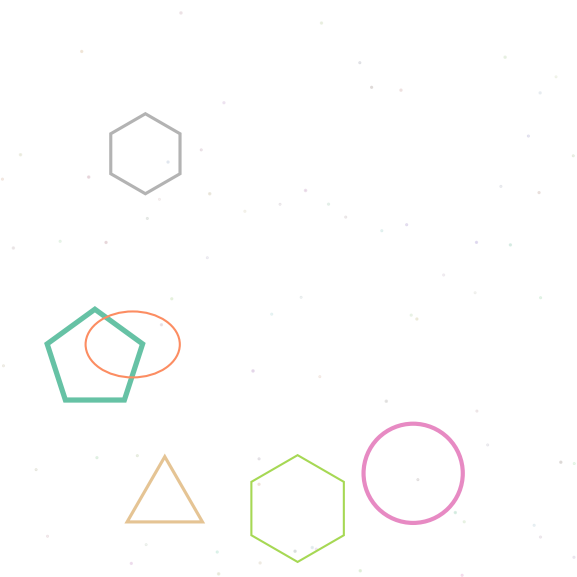[{"shape": "pentagon", "thickness": 2.5, "radius": 0.43, "center": [0.164, 0.377]}, {"shape": "oval", "thickness": 1, "radius": 0.41, "center": [0.23, 0.403]}, {"shape": "circle", "thickness": 2, "radius": 0.43, "center": [0.715, 0.18]}, {"shape": "hexagon", "thickness": 1, "radius": 0.46, "center": [0.515, 0.119]}, {"shape": "triangle", "thickness": 1.5, "radius": 0.38, "center": [0.285, 0.133]}, {"shape": "hexagon", "thickness": 1.5, "radius": 0.35, "center": [0.252, 0.733]}]